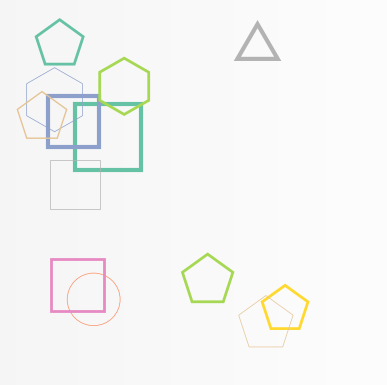[{"shape": "square", "thickness": 3, "radius": 0.43, "center": [0.279, 0.643]}, {"shape": "pentagon", "thickness": 2, "radius": 0.32, "center": [0.154, 0.885]}, {"shape": "circle", "thickness": 0.5, "radius": 0.34, "center": [0.242, 0.222]}, {"shape": "square", "thickness": 3, "radius": 0.33, "center": [0.19, 0.685]}, {"shape": "hexagon", "thickness": 0.5, "radius": 0.42, "center": [0.141, 0.741]}, {"shape": "square", "thickness": 2, "radius": 0.34, "center": [0.201, 0.26]}, {"shape": "pentagon", "thickness": 2, "radius": 0.34, "center": [0.536, 0.272]}, {"shape": "hexagon", "thickness": 2, "radius": 0.37, "center": [0.321, 0.776]}, {"shape": "pentagon", "thickness": 2, "radius": 0.31, "center": [0.736, 0.197]}, {"shape": "pentagon", "thickness": 0.5, "radius": 0.37, "center": [0.686, 0.159]}, {"shape": "pentagon", "thickness": 1, "radius": 0.33, "center": [0.108, 0.695]}, {"shape": "triangle", "thickness": 3, "radius": 0.3, "center": [0.665, 0.877]}, {"shape": "square", "thickness": 0.5, "radius": 0.32, "center": [0.194, 0.521]}]